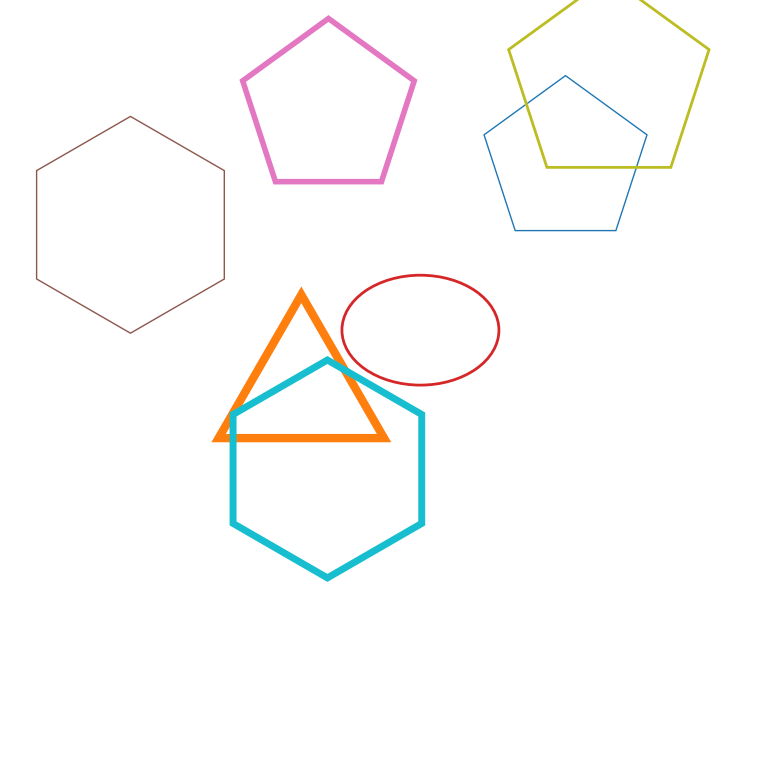[{"shape": "pentagon", "thickness": 0.5, "radius": 0.56, "center": [0.734, 0.791]}, {"shape": "triangle", "thickness": 3, "radius": 0.62, "center": [0.391, 0.493]}, {"shape": "oval", "thickness": 1, "radius": 0.51, "center": [0.546, 0.571]}, {"shape": "hexagon", "thickness": 0.5, "radius": 0.7, "center": [0.169, 0.708]}, {"shape": "pentagon", "thickness": 2, "radius": 0.59, "center": [0.427, 0.859]}, {"shape": "pentagon", "thickness": 1, "radius": 0.68, "center": [0.791, 0.893]}, {"shape": "hexagon", "thickness": 2.5, "radius": 0.71, "center": [0.425, 0.391]}]